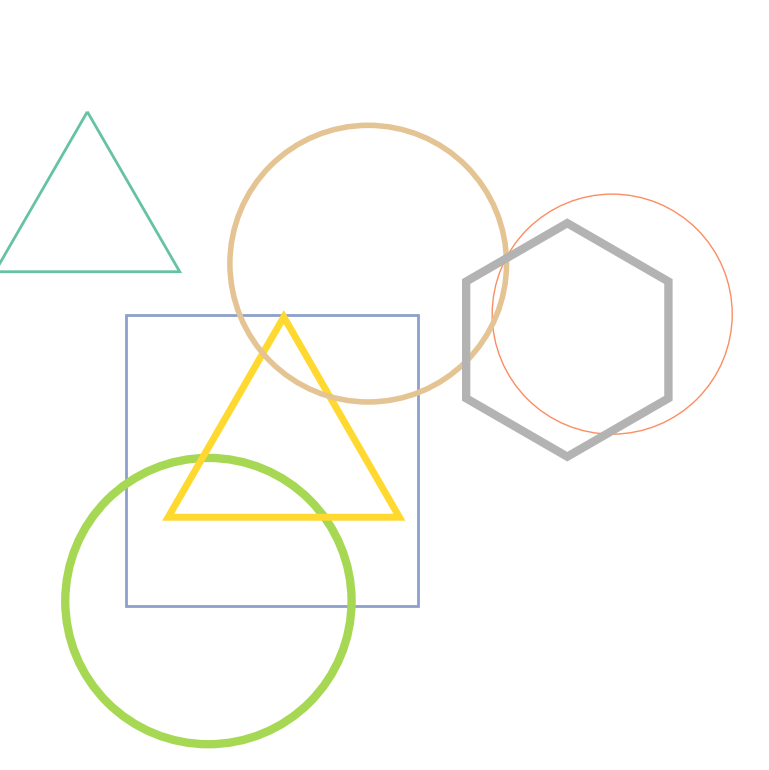[{"shape": "triangle", "thickness": 1, "radius": 0.69, "center": [0.113, 0.716]}, {"shape": "circle", "thickness": 0.5, "radius": 0.78, "center": [0.795, 0.592]}, {"shape": "square", "thickness": 1, "radius": 0.95, "center": [0.353, 0.402]}, {"shape": "circle", "thickness": 3, "radius": 0.93, "center": [0.271, 0.219]}, {"shape": "triangle", "thickness": 2.5, "radius": 0.87, "center": [0.369, 0.415]}, {"shape": "circle", "thickness": 2, "radius": 0.9, "center": [0.478, 0.658]}, {"shape": "hexagon", "thickness": 3, "radius": 0.76, "center": [0.737, 0.559]}]